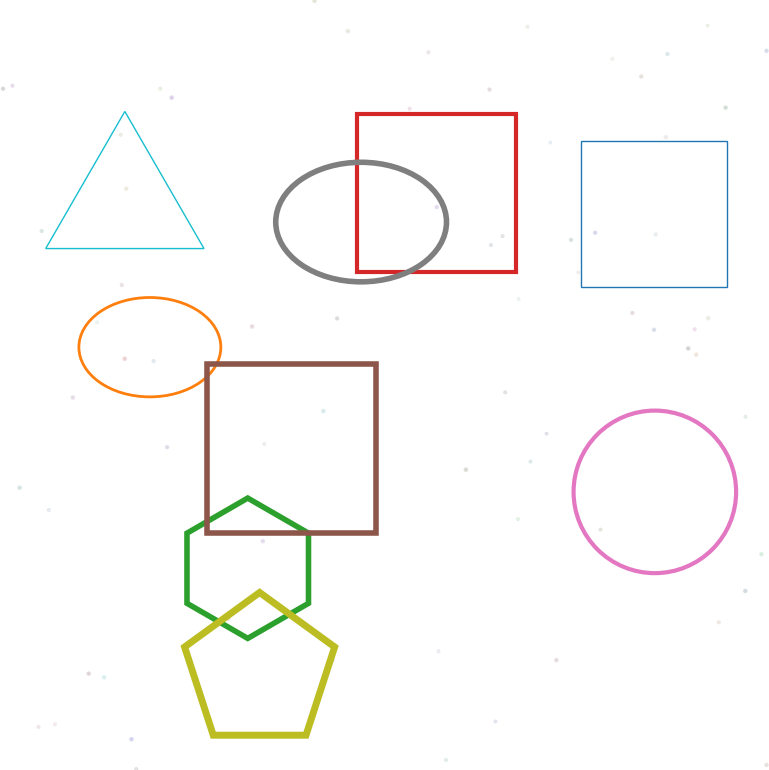[{"shape": "square", "thickness": 0.5, "radius": 0.47, "center": [0.849, 0.722]}, {"shape": "oval", "thickness": 1, "radius": 0.46, "center": [0.195, 0.549]}, {"shape": "hexagon", "thickness": 2, "radius": 0.46, "center": [0.322, 0.262]}, {"shape": "square", "thickness": 1.5, "radius": 0.51, "center": [0.567, 0.749]}, {"shape": "square", "thickness": 2, "radius": 0.55, "center": [0.379, 0.417]}, {"shape": "circle", "thickness": 1.5, "radius": 0.53, "center": [0.85, 0.361]}, {"shape": "oval", "thickness": 2, "radius": 0.55, "center": [0.469, 0.712]}, {"shape": "pentagon", "thickness": 2.5, "radius": 0.51, "center": [0.337, 0.128]}, {"shape": "triangle", "thickness": 0.5, "radius": 0.59, "center": [0.162, 0.737]}]